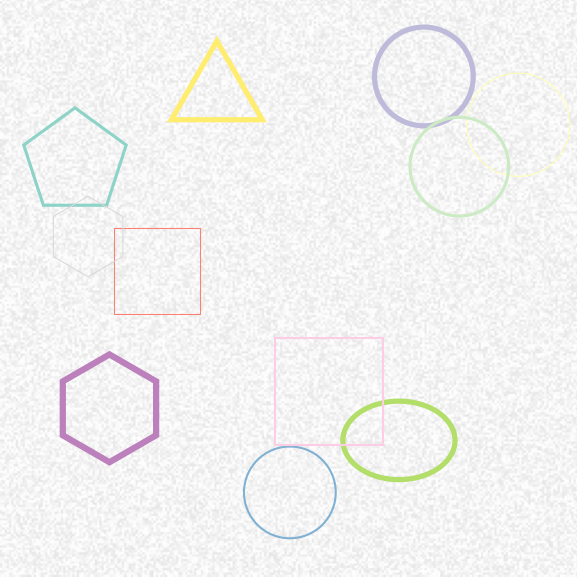[{"shape": "pentagon", "thickness": 1.5, "radius": 0.47, "center": [0.13, 0.719]}, {"shape": "circle", "thickness": 0.5, "radius": 0.45, "center": [0.897, 0.783]}, {"shape": "circle", "thickness": 2.5, "radius": 0.43, "center": [0.734, 0.867]}, {"shape": "square", "thickness": 0.5, "radius": 0.37, "center": [0.272, 0.53]}, {"shape": "circle", "thickness": 1, "radius": 0.4, "center": [0.502, 0.146]}, {"shape": "oval", "thickness": 2.5, "radius": 0.49, "center": [0.691, 0.237]}, {"shape": "square", "thickness": 1, "radius": 0.47, "center": [0.57, 0.321]}, {"shape": "hexagon", "thickness": 0.5, "radius": 0.35, "center": [0.153, 0.59]}, {"shape": "hexagon", "thickness": 3, "radius": 0.47, "center": [0.19, 0.292]}, {"shape": "circle", "thickness": 1.5, "radius": 0.43, "center": [0.795, 0.711]}, {"shape": "triangle", "thickness": 2.5, "radius": 0.45, "center": [0.376, 0.837]}]